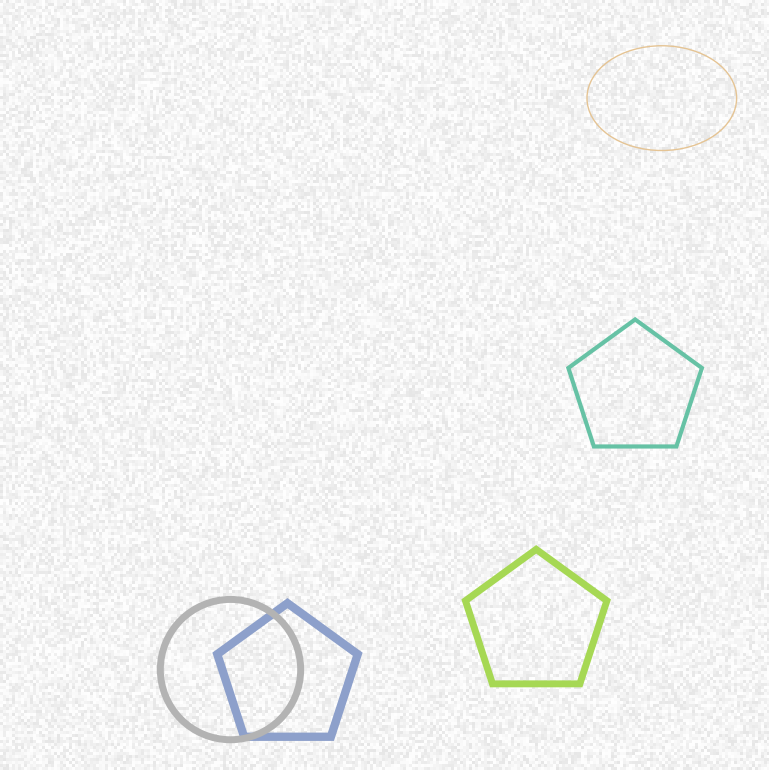[{"shape": "pentagon", "thickness": 1.5, "radius": 0.46, "center": [0.825, 0.494]}, {"shape": "pentagon", "thickness": 3, "radius": 0.48, "center": [0.373, 0.121]}, {"shape": "pentagon", "thickness": 2.5, "radius": 0.48, "center": [0.696, 0.19]}, {"shape": "oval", "thickness": 0.5, "radius": 0.49, "center": [0.859, 0.873]}, {"shape": "circle", "thickness": 2.5, "radius": 0.46, "center": [0.299, 0.13]}]